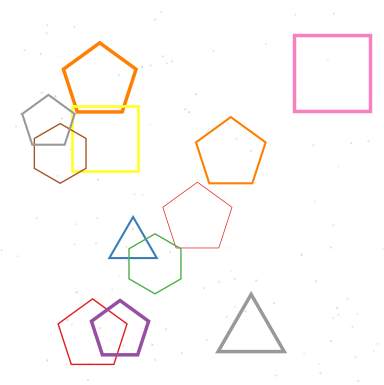[{"shape": "pentagon", "thickness": 0.5, "radius": 0.47, "center": [0.513, 0.432]}, {"shape": "pentagon", "thickness": 1, "radius": 0.47, "center": [0.24, 0.13]}, {"shape": "triangle", "thickness": 1.5, "radius": 0.36, "center": [0.346, 0.365]}, {"shape": "hexagon", "thickness": 1, "radius": 0.39, "center": [0.403, 0.315]}, {"shape": "pentagon", "thickness": 2.5, "radius": 0.39, "center": [0.312, 0.141]}, {"shape": "pentagon", "thickness": 1.5, "radius": 0.48, "center": [0.6, 0.601]}, {"shape": "pentagon", "thickness": 2.5, "radius": 0.5, "center": [0.259, 0.79]}, {"shape": "square", "thickness": 2, "radius": 0.42, "center": [0.272, 0.64]}, {"shape": "hexagon", "thickness": 1, "radius": 0.39, "center": [0.156, 0.602]}, {"shape": "square", "thickness": 2.5, "radius": 0.49, "center": [0.862, 0.811]}, {"shape": "triangle", "thickness": 2.5, "radius": 0.5, "center": [0.652, 0.136]}, {"shape": "pentagon", "thickness": 1.5, "radius": 0.36, "center": [0.126, 0.682]}]